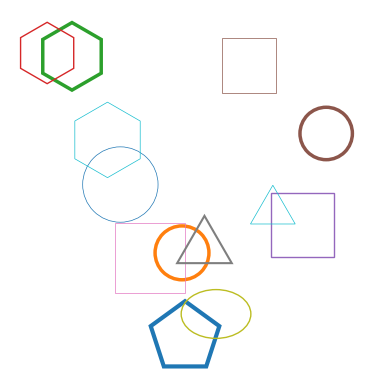[{"shape": "pentagon", "thickness": 3, "radius": 0.47, "center": [0.481, 0.124]}, {"shape": "circle", "thickness": 0.5, "radius": 0.49, "center": [0.313, 0.521]}, {"shape": "circle", "thickness": 2.5, "radius": 0.35, "center": [0.473, 0.343]}, {"shape": "hexagon", "thickness": 2.5, "radius": 0.44, "center": [0.187, 0.854]}, {"shape": "hexagon", "thickness": 1, "radius": 0.4, "center": [0.122, 0.862]}, {"shape": "square", "thickness": 1, "radius": 0.42, "center": [0.786, 0.416]}, {"shape": "square", "thickness": 0.5, "radius": 0.35, "center": [0.646, 0.83]}, {"shape": "circle", "thickness": 2.5, "radius": 0.34, "center": [0.847, 0.653]}, {"shape": "square", "thickness": 0.5, "radius": 0.45, "center": [0.389, 0.33]}, {"shape": "triangle", "thickness": 1.5, "radius": 0.41, "center": [0.531, 0.357]}, {"shape": "oval", "thickness": 1, "radius": 0.45, "center": [0.561, 0.184]}, {"shape": "triangle", "thickness": 0.5, "radius": 0.34, "center": [0.709, 0.452]}, {"shape": "hexagon", "thickness": 0.5, "radius": 0.49, "center": [0.279, 0.637]}]